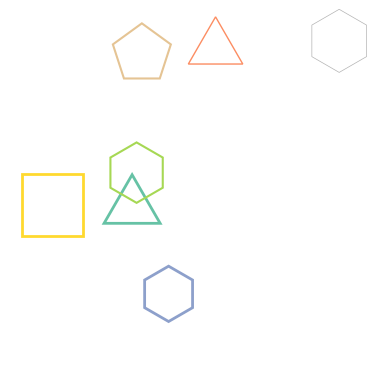[{"shape": "triangle", "thickness": 2, "radius": 0.42, "center": [0.343, 0.462]}, {"shape": "triangle", "thickness": 1, "radius": 0.41, "center": [0.56, 0.875]}, {"shape": "hexagon", "thickness": 2, "radius": 0.36, "center": [0.438, 0.237]}, {"shape": "hexagon", "thickness": 1.5, "radius": 0.39, "center": [0.355, 0.552]}, {"shape": "square", "thickness": 2, "radius": 0.4, "center": [0.136, 0.468]}, {"shape": "pentagon", "thickness": 1.5, "radius": 0.4, "center": [0.368, 0.86]}, {"shape": "hexagon", "thickness": 0.5, "radius": 0.41, "center": [0.881, 0.894]}]